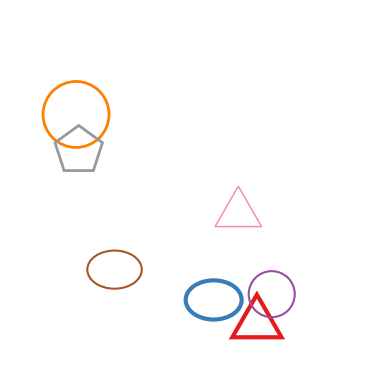[{"shape": "triangle", "thickness": 3, "radius": 0.37, "center": [0.667, 0.161]}, {"shape": "oval", "thickness": 3, "radius": 0.36, "center": [0.555, 0.221]}, {"shape": "circle", "thickness": 1.5, "radius": 0.3, "center": [0.706, 0.236]}, {"shape": "circle", "thickness": 2, "radius": 0.43, "center": [0.198, 0.703]}, {"shape": "oval", "thickness": 1.5, "radius": 0.35, "center": [0.297, 0.3]}, {"shape": "triangle", "thickness": 1, "radius": 0.35, "center": [0.619, 0.446]}, {"shape": "pentagon", "thickness": 2, "radius": 0.32, "center": [0.205, 0.609]}]